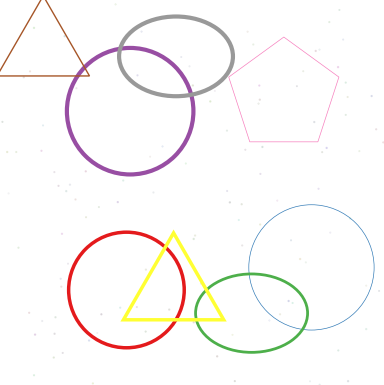[{"shape": "circle", "thickness": 2.5, "radius": 0.75, "center": [0.328, 0.247]}, {"shape": "circle", "thickness": 0.5, "radius": 0.81, "center": [0.809, 0.305]}, {"shape": "oval", "thickness": 2, "radius": 0.73, "center": [0.653, 0.187]}, {"shape": "circle", "thickness": 3, "radius": 0.82, "center": [0.338, 0.711]}, {"shape": "triangle", "thickness": 2.5, "radius": 0.75, "center": [0.451, 0.245]}, {"shape": "triangle", "thickness": 1, "radius": 0.69, "center": [0.112, 0.872]}, {"shape": "pentagon", "thickness": 0.5, "radius": 0.75, "center": [0.737, 0.753]}, {"shape": "oval", "thickness": 3, "radius": 0.74, "center": [0.457, 0.854]}]